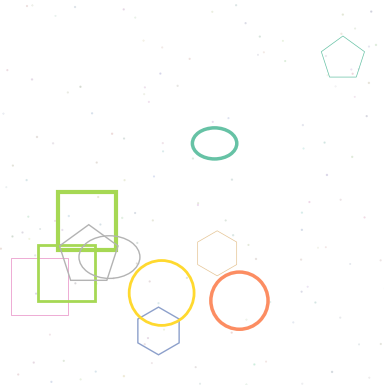[{"shape": "oval", "thickness": 2.5, "radius": 0.29, "center": [0.557, 0.628]}, {"shape": "pentagon", "thickness": 0.5, "radius": 0.29, "center": [0.891, 0.848]}, {"shape": "circle", "thickness": 2.5, "radius": 0.37, "center": [0.622, 0.219]}, {"shape": "hexagon", "thickness": 1, "radius": 0.31, "center": [0.412, 0.14]}, {"shape": "square", "thickness": 0.5, "radius": 0.37, "center": [0.102, 0.256]}, {"shape": "square", "thickness": 3, "radius": 0.38, "center": [0.226, 0.426]}, {"shape": "square", "thickness": 2, "radius": 0.37, "center": [0.173, 0.291]}, {"shape": "circle", "thickness": 2, "radius": 0.42, "center": [0.42, 0.239]}, {"shape": "hexagon", "thickness": 0.5, "radius": 0.29, "center": [0.564, 0.342]}, {"shape": "oval", "thickness": 1, "radius": 0.4, "center": [0.284, 0.332]}, {"shape": "pentagon", "thickness": 1, "radius": 0.4, "center": [0.231, 0.337]}]